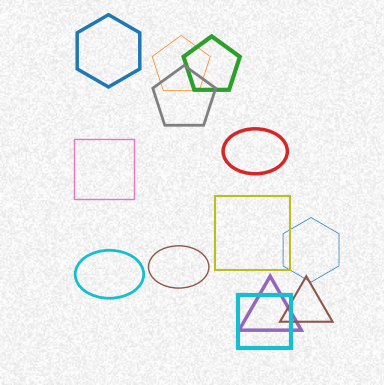[{"shape": "hexagon", "thickness": 2.5, "radius": 0.47, "center": [0.282, 0.868]}, {"shape": "hexagon", "thickness": 0.5, "radius": 0.42, "center": [0.808, 0.351]}, {"shape": "pentagon", "thickness": 0.5, "radius": 0.4, "center": [0.471, 0.829]}, {"shape": "pentagon", "thickness": 3, "radius": 0.38, "center": [0.55, 0.829]}, {"shape": "oval", "thickness": 2.5, "radius": 0.42, "center": [0.663, 0.607]}, {"shape": "triangle", "thickness": 2.5, "radius": 0.47, "center": [0.702, 0.189]}, {"shape": "triangle", "thickness": 1.5, "radius": 0.39, "center": [0.796, 0.204]}, {"shape": "oval", "thickness": 1, "radius": 0.39, "center": [0.464, 0.307]}, {"shape": "square", "thickness": 1, "radius": 0.39, "center": [0.27, 0.561]}, {"shape": "pentagon", "thickness": 2, "radius": 0.43, "center": [0.479, 0.744]}, {"shape": "square", "thickness": 1.5, "radius": 0.49, "center": [0.656, 0.395]}, {"shape": "square", "thickness": 3, "radius": 0.34, "center": [0.688, 0.166]}, {"shape": "oval", "thickness": 2, "radius": 0.44, "center": [0.284, 0.288]}]